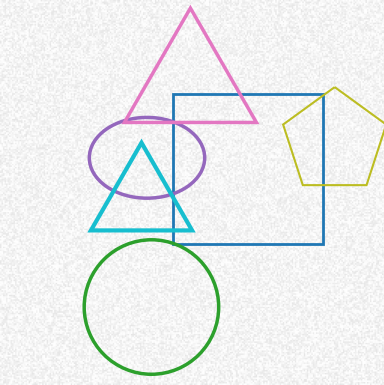[{"shape": "square", "thickness": 2, "radius": 0.97, "center": [0.644, 0.561]}, {"shape": "circle", "thickness": 2.5, "radius": 0.87, "center": [0.393, 0.203]}, {"shape": "oval", "thickness": 2.5, "radius": 0.75, "center": [0.382, 0.59]}, {"shape": "triangle", "thickness": 2.5, "radius": 0.99, "center": [0.495, 0.781]}, {"shape": "pentagon", "thickness": 1.5, "radius": 0.7, "center": [0.869, 0.633]}, {"shape": "triangle", "thickness": 3, "radius": 0.76, "center": [0.368, 0.477]}]